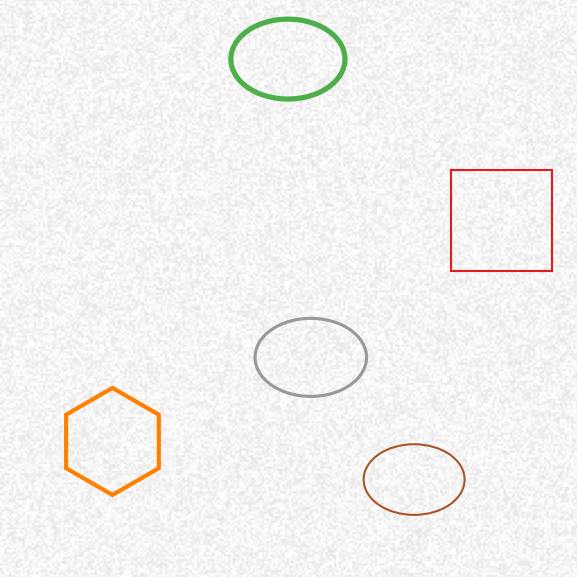[{"shape": "square", "thickness": 1, "radius": 0.44, "center": [0.868, 0.618]}, {"shape": "oval", "thickness": 2.5, "radius": 0.49, "center": [0.499, 0.897]}, {"shape": "hexagon", "thickness": 2, "radius": 0.46, "center": [0.195, 0.235]}, {"shape": "oval", "thickness": 1, "radius": 0.44, "center": [0.717, 0.169]}, {"shape": "oval", "thickness": 1.5, "radius": 0.48, "center": [0.538, 0.38]}]